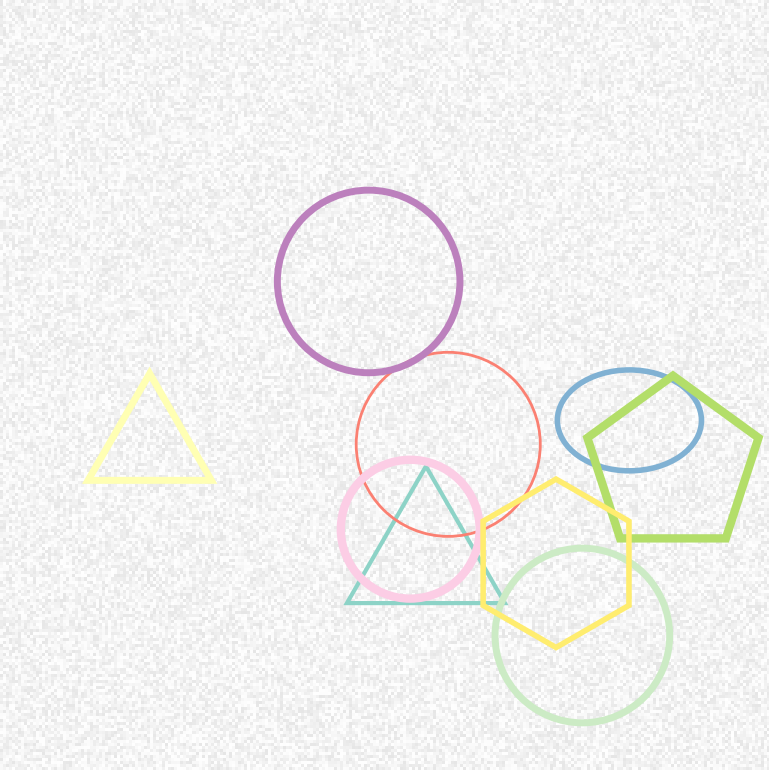[{"shape": "triangle", "thickness": 1.5, "radius": 0.59, "center": [0.553, 0.276]}, {"shape": "triangle", "thickness": 2.5, "radius": 0.46, "center": [0.194, 0.422]}, {"shape": "circle", "thickness": 1, "radius": 0.6, "center": [0.582, 0.423]}, {"shape": "oval", "thickness": 2, "radius": 0.47, "center": [0.817, 0.454]}, {"shape": "pentagon", "thickness": 3, "radius": 0.58, "center": [0.874, 0.395]}, {"shape": "circle", "thickness": 3, "radius": 0.45, "center": [0.533, 0.313]}, {"shape": "circle", "thickness": 2.5, "radius": 0.59, "center": [0.479, 0.634]}, {"shape": "circle", "thickness": 2.5, "radius": 0.57, "center": [0.756, 0.175]}, {"shape": "hexagon", "thickness": 2, "radius": 0.55, "center": [0.722, 0.268]}]